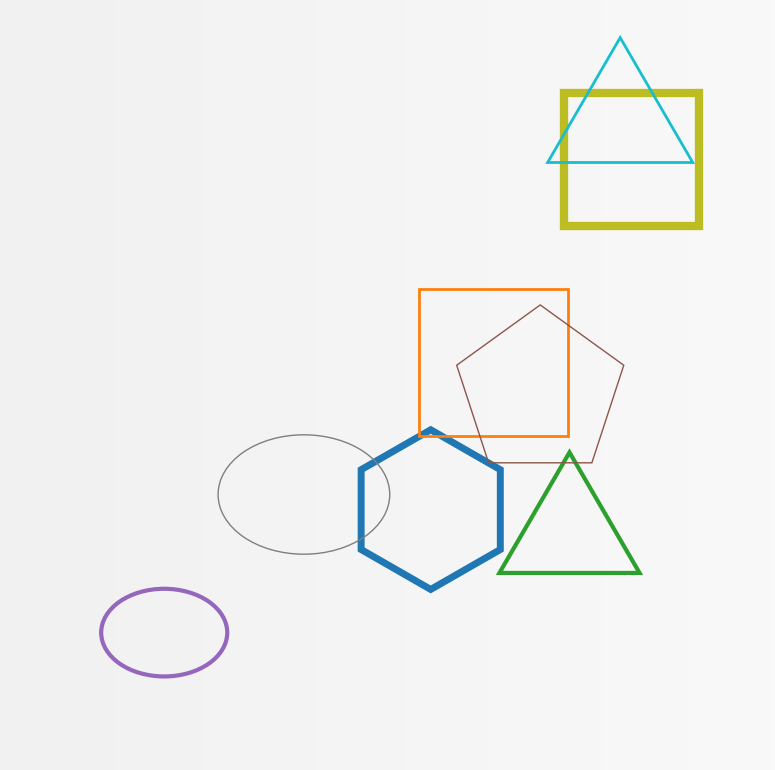[{"shape": "hexagon", "thickness": 2.5, "radius": 0.52, "center": [0.556, 0.338]}, {"shape": "square", "thickness": 1, "radius": 0.48, "center": [0.637, 0.529]}, {"shape": "triangle", "thickness": 1.5, "radius": 0.52, "center": [0.735, 0.308]}, {"shape": "oval", "thickness": 1.5, "radius": 0.41, "center": [0.212, 0.178]}, {"shape": "pentagon", "thickness": 0.5, "radius": 0.57, "center": [0.697, 0.491]}, {"shape": "oval", "thickness": 0.5, "radius": 0.55, "center": [0.392, 0.358]}, {"shape": "square", "thickness": 3, "radius": 0.43, "center": [0.815, 0.793]}, {"shape": "triangle", "thickness": 1, "radius": 0.54, "center": [0.8, 0.843]}]